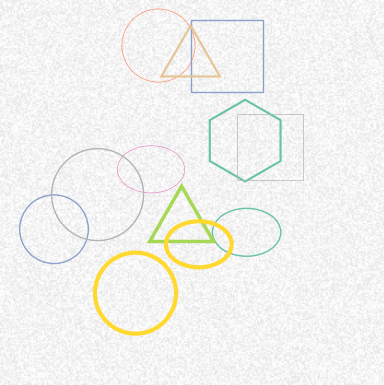[{"shape": "hexagon", "thickness": 1.5, "radius": 0.53, "center": [0.637, 0.635]}, {"shape": "oval", "thickness": 1, "radius": 0.44, "center": [0.641, 0.397]}, {"shape": "circle", "thickness": 0.5, "radius": 0.48, "center": [0.412, 0.882]}, {"shape": "square", "thickness": 1, "radius": 0.47, "center": [0.591, 0.855]}, {"shape": "circle", "thickness": 1, "radius": 0.45, "center": [0.14, 0.405]}, {"shape": "oval", "thickness": 0.5, "radius": 0.44, "center": [0.392, 0.56]}, {"shape": "triangle", "thickness": 2.5, "radius": 0.48, "center": [0.472, 0.421]}, {"shape": "circle", "thickness": 3, "radius": 0.53, "center": [0.352, 0.239]}, {"shape": "oval", "thickness": 3, "radius": 0.43, "center": [0.516, 0.365]}, {"shape": "triangle", "thickness": 1.5, "radius": 0.44, "center": [0.495, 0.845]}, {"shape": "circle", "thickness": 1, "radius": 0.6, "center": [0.254, 0.494]}, {"shape": "square", "thickness": 0.5, "radius": 0.43, "center": [0.701, 0.618]}]